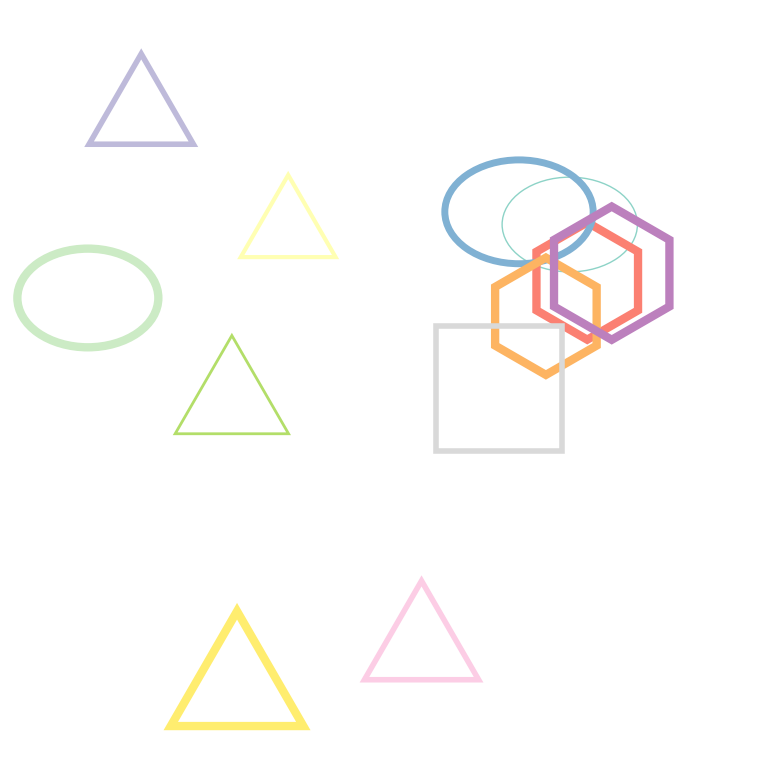[{"shape": "oval", "thickness": 0.5, "radius": 0.44, "center": [0.74, 0.708]}, {"shape": "triangle", "thickness": 1.5, "radius": 0.36, "center": [0.374, 0.702]}, {"shape": "triangle", "thickness": 2, "radius": 0.39, "center": [0.183, 0.852]}, {"shape": "hexagon", "thickness": 3, "radius": 0.38, "center": [0.763, 0.635]}, {"shape": "oval", "thickness": 2.5, "radius": 0.48, "center": [0.674, 0.725]}, {"shape": "hexagon", "thickness": 3, "radius": 0.38, "center": [0.709, 0.589]}, {"shape": "triangle", "thickness": 1, "radius": 0.43, "center": [0.301, 0.479]}, {"shape": "triangle", "thickness": 2, "radius": 0.43, "center": [0.547, 0.16]}, {"shape": "square", "thickness": 2, "radius": 0.41, "center": [0.648, 0.495]}, {"shape": "hexagon", "thickness": 3, "radius": 0.43, "center": [0.794, 0.645]}, {"shape": "oval", "thickness": 3, "radius": 0.46, "center": [0.114, 0.613]}, {"shape": "triangle", "thickness": 3, "radius": 0.5, "center": [0.308, 0.107]}]